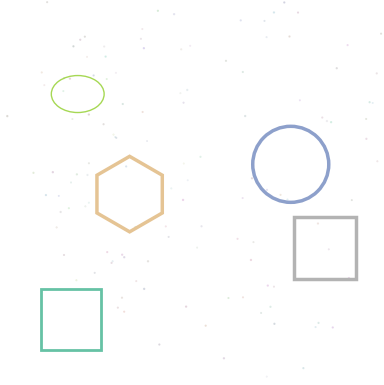[{"shape": "square", "thickness": 2, "radius": 0.39, "center": [0.184, 0.17]}, {"shape": "circle", "thickness": 2.5, "radius": 0.49, "center": [0.755, 0.573]}, {"shape": "oval", "thickness": 1, "radius": 0.34, "center": [0.202, 0.756]}, {"shape": "hexagon", "thickness": 2.5, "radius": 0.49, "center": [0.337, 0.496]}, {"shape": "square", "thickness": 2.5, "radius": 0.4, "center": [0.845, 0.355]}]